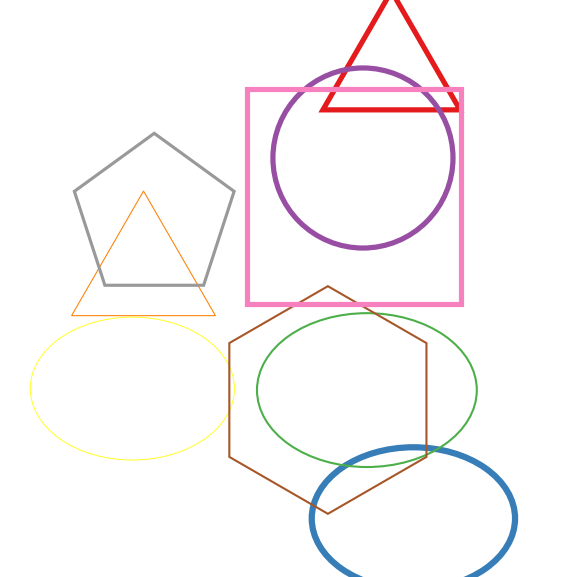[{"shape": "triangle", "thickness": 2.5, "radius": 0.69, "center": [0.678, 0.877]}, {"shape": "oval", "thickness": 3, "radius": 0.88, "center": [0.716, 0.101]}, {"shape": "oval", "thickness": 1, "radius": 0.95, "center": [0.635, 0.324]}, {"shape": "circle", "thickness": 2.5, "radius": 0.78, "center": [0.628, 0.726]}, {"shape": "triangle", "thickness": 0.5, "radius": 0.72, "center": [0.249, 0.524]}, {"shape": "oval", "thickness": 0.5, "radius": 0.88, "center": [0.229, 0.326]}, {"shape": "hexagon", "thickness": 1, "radius": 0.99, "center": [0.568, 0.307]}, {"shape": "square", "thickness": 2.5, "radius": 0.93, "center": [0.613, 0.659]}, {"shape": "pentagon", "thickness": 1.5, "radius": 0.73, "center": [0.267, 0.623]}]